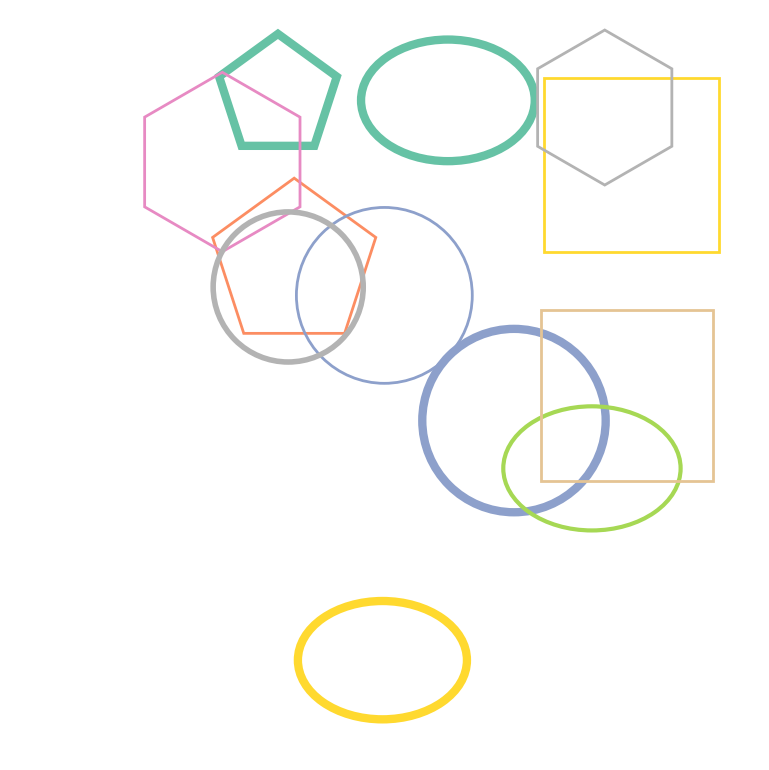[{"shape": "pentagon", "thickness": 3, "radius": 0.4, "center": [0.361, 0.876]}, {"shape": "oval", "thickness": 3, "radius": 0.56, "center": [0.582, 0.87]}, {"shape": "pentagon", "thickness": 1, "radius": 0.56, "center": [0.382, 0.657]}, {"shape": "circle", "thickness": 1, "radius": 0.57, "center": [0.499, 0.616]}, {"shape": "circle", "thickness": 3, "radius": 0.6, "center": [0.668, 0.454]}, {"shape": "hexagon", "thickness": 1, "radius": 0.58, "center": [0.289, 0.79]}, {"shape": "oval", "thickness": 1.5, "radius": 0.58, "center": [0.769, 0.392]}, {"shape": "square", "thickness": 1, "radius": 0.57, "center": [0.82, 0.785]}, {"shape": "oval", "thickness": 3, "radius": 0.55, "center": [0.497, 0.143]}, {"shape": "square", "thickness": 1, "radius": 0.56, "center": [0.814, 0.486]}, {"shape": "circle", "thickness": 2, "radius": 0.49, "center": [0.374, 0.627]}, {"shape": "hexagon", "thickness": 1, "radius": 0.5, "center": [0.785, 0.86]}]